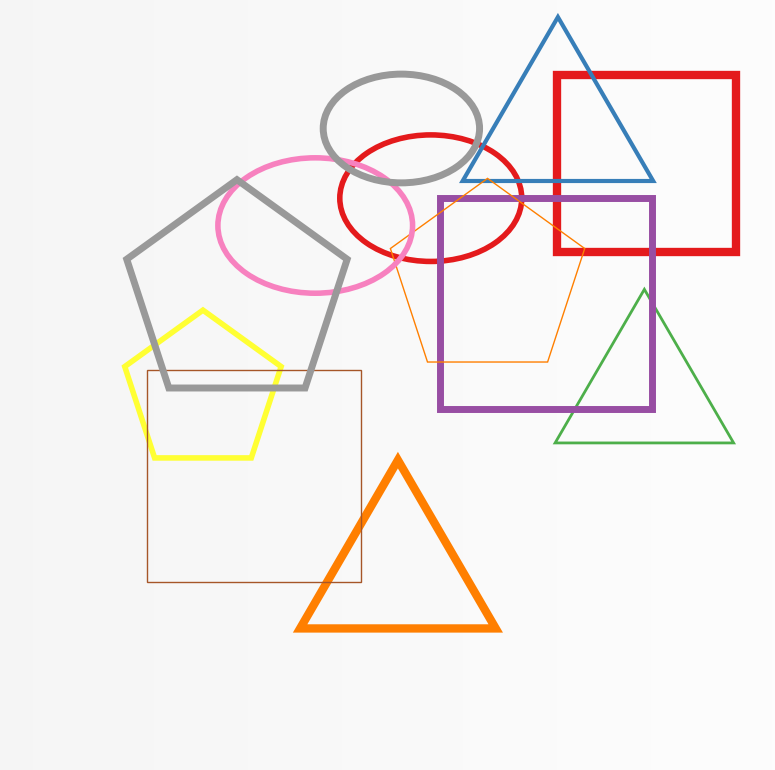[{"shape": "oval", "thickness": 2, "radius": 0.59, "center": [0.556, 0.743]}, {"shape": "square", "thickness": 3, "radius": 0.58, "center": [0.834, 0.788]}, {"shape": "triangle", "thickness": 1.5, "radius": 0.71, "center": [0.72, 0.836]}, {"shape": "triangle", "thickness": 1, "radius": 0.66, "center": [0.831, 0.491]}, {"shape": "square", "thickness": 2.5, "radius": 0.68, "center": [0.705, 0.606]}, {"shape": "pentagon", "thickness": 0.5, "radius": 0.66, "center": [0.629, 0.636]}, {"shape": "triangle", "thickness": 3, "radius": 0.73, "center": [0.513, 0.257]}, {"shape": "pentagon", "thickness": 2, "radius": 0.53, "center": [0.262, 0.491]}, {"shape": "square", "thickness": 0.5, "radius": 0.69, "center": [0.327, 0.382]}, {"shape": "oval", "thickness": 2, "radius": 0.63, "center": [0.407, 0.707]}, {"shape": "oval", "thickness": 2.5, "radius": 0.5, "center": [0.518, 0.833]}, {"shape": "pentagon", "thickness": 2.5, "radius": 0.75, "center": [0.306, 0.617]}]